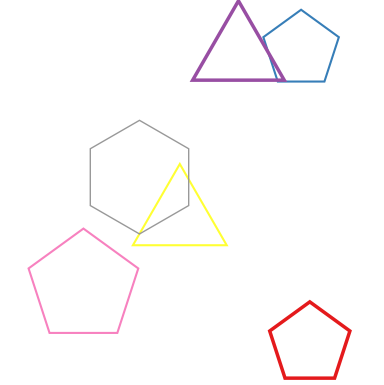[{"shape": "pentagon", "thickness": 2.5, "radius": 0.55, "center": [0.805, 0.106]}, {"shape": "pentagon", "thickness": 1.5, "radius": 0.52, "center": [0.782, 0.872]}, {"shape": "triangle", "thickness": 2.5, "radius": 0.69, "center": [0.619, 0.86]}, {"shape": "triangle", "thickness": 1.5, "radius": 0.7, "center": [0.467, 0.433]}, {"shape": "pentagon", "thickness": 1.5, "radius": 0.75, "center": [0.217, 0.256]}, {"shape": "hexagon", "thickness": 1, "radius": 0.74, "center": [0.362, 0.54]}]